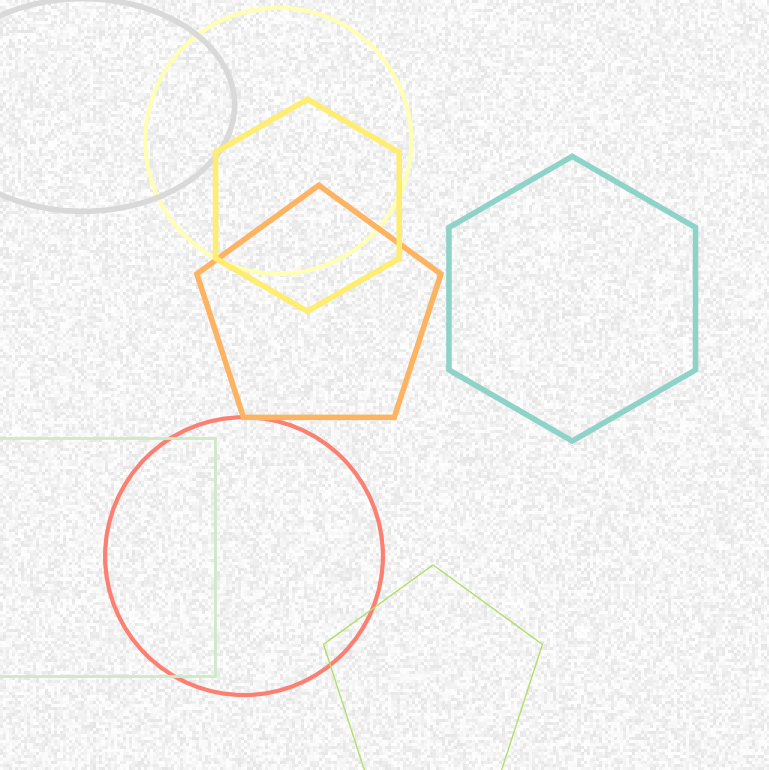[{"shape": "hexagon", "thickness": 2, "radius": 0.92, "center": [0.743, 0.612]}, {"shape": "circle", "thickness": 1.5, "radius": 0.86, "center": [0.361, 0.817]}, {"shape": "circle", "thickness": 1.5, "radius": 0.9, "center": [0.317, 0.278]}, {"shape": "pentagon", "thickness": 2, "radius": 0.83, "center": [0.414, 0.593]}, {"shape": "pentagon", "thickness": 0.5, "radius": 0.75, "center": [0.562, 0.117]}, {"shape": "oval", "thickness": 2, "radius": 0.99, "center": [0.107, 0.864]}, {"shape": "square", "thickness": 1, "radius": 0.77, "center": [0.125, 0.277]}, {"shape": "hexagon", "thickness": 2, "radius": 0.69, "center": [0.399, 0.733]}]